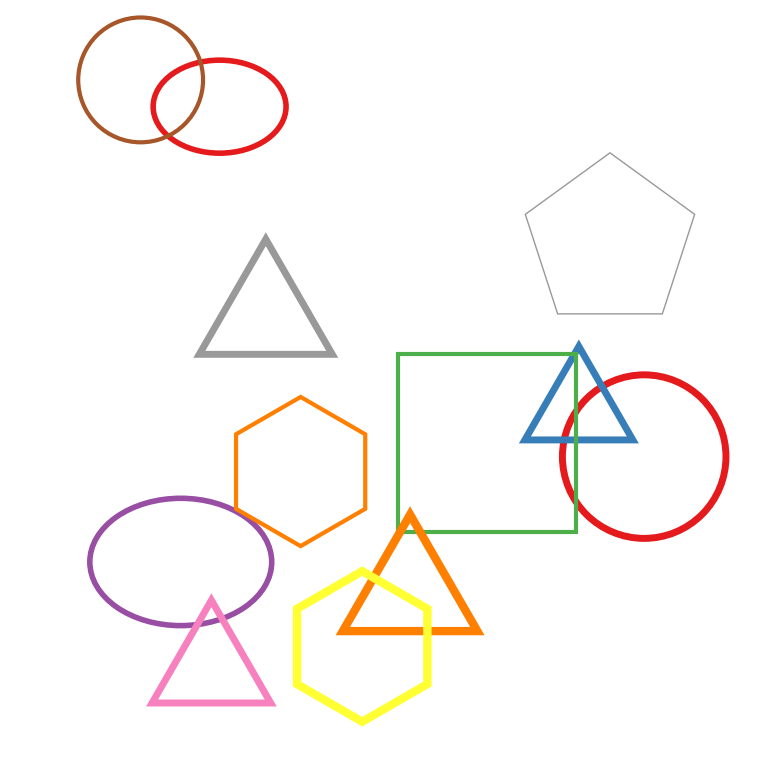[{"shape": "oval", "thickness": 2, "radius": 0.43, "center": [0.285, 0.861]}, {"shape": "circle", "thickness": 2.5, "radius": 0.53, "center": [0.837, 0.407]}, {"shape": "triangle", "thickness": 2.5, "radius": 0.4, "center": [0.752, 0.469]}, {"shape": "square", "thickness": 1.5, "radius": 0.58, "center": [0.632, 0.424]}, {"shape": "oval", "thickness": 2, "radius": 0.59, "center": [0.235, 0.27]}, {"shape": "triangle", "thickness": 3, "radius": 0.5, "center": [0.533, 0.231]}, {"shape": "hexagon", "thickness": 1.5, "radius": 0.48, "center": [0.39, 0.388]}, {"shape": "hexagon", "thickness": 3, "radius": 0.49, "center": [0.47, 0.16]}, {"shape": "circle", "thickness": 1.5, "radius": 0.41, "center": [0.183, 0.896]}, {"shape": "triangle", "thickness": 2.5, "radius": 0.44, "center": [0.275, 0.132]}, {"shape": "triangle", "thickness": 2.5, "radius": 0.5, "center": [0.345, 0.59]}, {"shape": "pentagon", "thickness": 0.5, "radius": 0.58, "center": [0.792, 0.686]}]